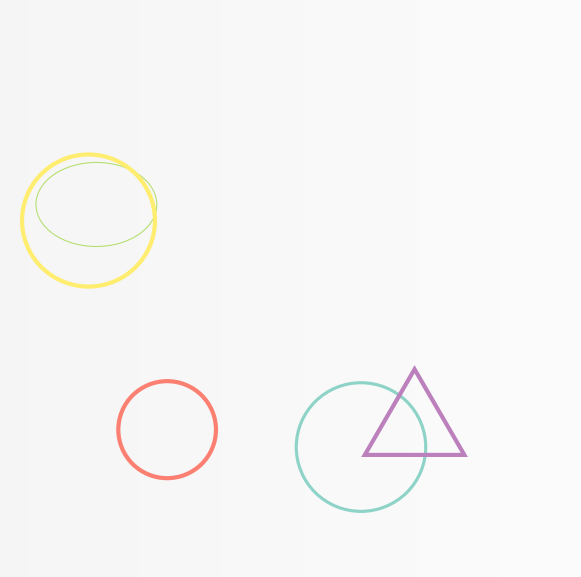[{"shape": "circle", "thickness": 1.5, "radius": 0.56, "center": [0.621, 0.225]}, {"shape": "circle", "thickness": 2, "radius": 0.42, "center": [0.288, 0.255]}, {"shape": "oval", "thickness": 0.5, "radius": 0.52, "center": [0.166, 0.645]}, {"shape": "triangle", "thickness": 2, "radius": 0.49, "center": [0.713, 0.261]}, {"shape": "circle", "thickness": 2, "radius": 0.57, "center": [0.152, 0.617]}]